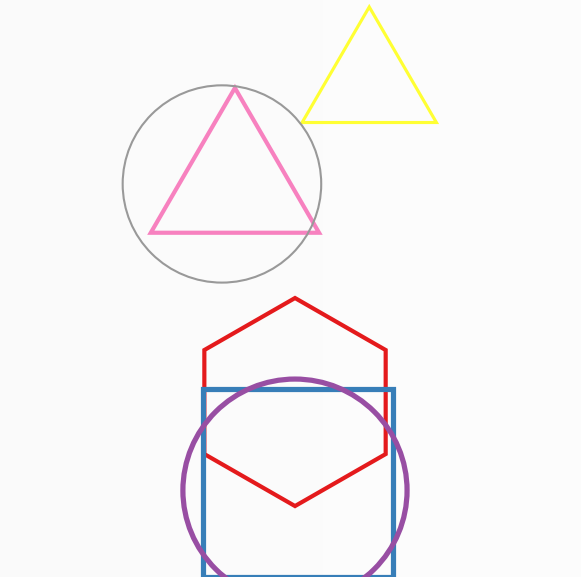[{"shape": "hexagon", "thickness": 2, "radius": 0.9, "center": [0.508, 0.303]}, {"shape": "square", "thickness": 2.5, "radius": 0.81, "center": [0.513, 0.163]}, {"shape": "circle", "thickness": 2.5, "radius": 0.96, "center": [0.507, 0.15]}, {"shape": "triangle", "thickness": 1.5, "radius": 0.67, "center": [0.635, 0.854]}, {"shape": "triangle", "thickness": 2, "radius": 0.84, "center": [0.404, 0.68]}, {"shape": "circle", "thickness": 1, "radius": 0.85, "center": [0.382, 0.681]}]